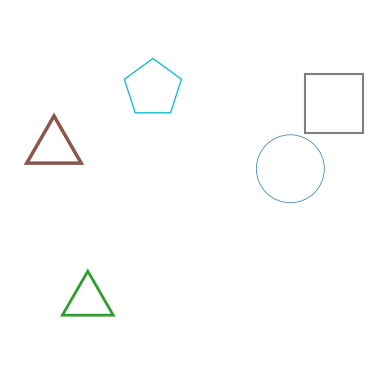[{"shape": "circle", "thickness": 0.5, "radius": 0.44, "center": [0.754, 0.562]}, {"shape": "triangle", "thickness": 2, "radius": 0.38, "center": [0.228, 0.219]}, {"shape": "triangle", "thickness": 2.5, "radius": 0.41, "center": [0.14, 0.617]}, {"shape": "square", "thickness": 1.5, "radius": 0.38, "center": [0.867, 0.731]}, {"shape": "pentagon", "thickness": 1, "radius": 0.39, "center": [0.397, 0.77]}]